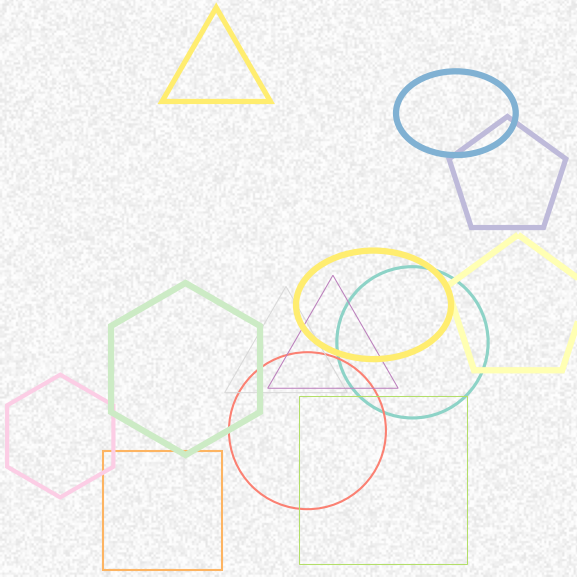[{"shape": "circle", "thickness": 1.5, "radius": 0.65, "center": [0.714, 0.406]}, {"shape": "pentagon", "thickness": 3, "radius": 0.65, "center": [0.897, 0.463]}, {"shape": "pentagon", "thickness": 2.5, "radius": 0.53, "center": [0.879, 0.691]}, {"shape": "circle", "thickness": 1, "radius": 0.68, "center": [0.532, 0.253]}, {"shape": "oval", "thickness": 3, "radius": 0.52, "center": [0.789, 0.803]}, {"shape": "square", "thickness": 1, "radius": 0.51, "center": [0.281, 0.115]}, {"shape": "square", "thickness": 0.5, "radius": 0.73, "center": [0.664, 0.168]}, {"shape": "hexagon", "thickness": 2, "radius": 0.53, "center": [0.104, 0.244]}, {"shape": "triangle", "thickness": 0.5, "radius": 0.61, "center": [0.495, 0.381]}, {"shape": "triangle", "thickness": 0.5, "radius": 0.65, "center": [0.576, 0.392]}, {"shape": "hexagon", "thickness": 3, "radius": 0.74, "center": [0.321, 0.36]}, {"shape": "oval", "thickness": 3, "radius": 0.67, "center": [0.647, 0.471]}, {"shape": "triangle", "thickness": 2.5, "radius": 0.54, "center": [0.374, 0.878]}]